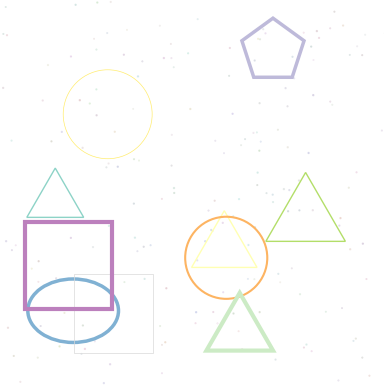[{"shape": "triangle", "thickness": 1, "radius": 0.43, "center": [0.144, 0.478]}, {"shape": "triangle", "thickness": 1, "radius": 0.49, "center": [0.583, 0.354]}, {"shape": "pentagon", "thickness": 2.5, "radius": 0.42, "center": [0.709, 0.868]}, {"shape": "oval", "thickness": 2.5, "radius": 0.59, "center": [0.19, 0.193]}, {"shape": "circle", "thickness": 1.5, "radius": 0.53, "center": [0.588, 0.33]}, {"shape": "triangle", "thickness": 1, "radius": 0.6, "center": [0.794, 0.433]}, {"shape": "square", "thickness": 0.5, "radius": 0.52, "center": [0.294, 0.186]}, {"shape": "square", "thickness": 3, "radius": 0.57, "center": [0.179, 0.311]}, {"shape": "triangle", "thickness": 3, "radius": 0.5, "center": [0.623, 0.139]}, {"shape": "circle", "thickness": 0.5, "radius": 0.58, "center": [0.28, 0.703]}]